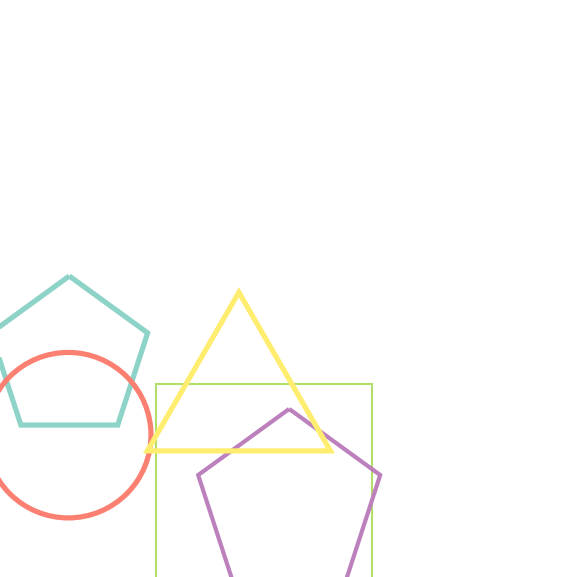[{"shape": "pentagon", "thickness": 2.5, "radius": 0.71, "center": [0.12, 0.379]}, {"shape": "circle", "thickness": 2.5, "radius": 0.72, "center": [0.118, 0.246]}, {"shape": "square", "thickness": 1, "radius": 0.94, "center": [0.457, 0.147]}, {"shape": "pentagon", "thickness": 2, "radius": 0.83, "center": [0.501, 0.125]}, {"shape": "triangle", "thickness": 2.5, "radius": 0.92, "center": [0.414, 0.31]}]